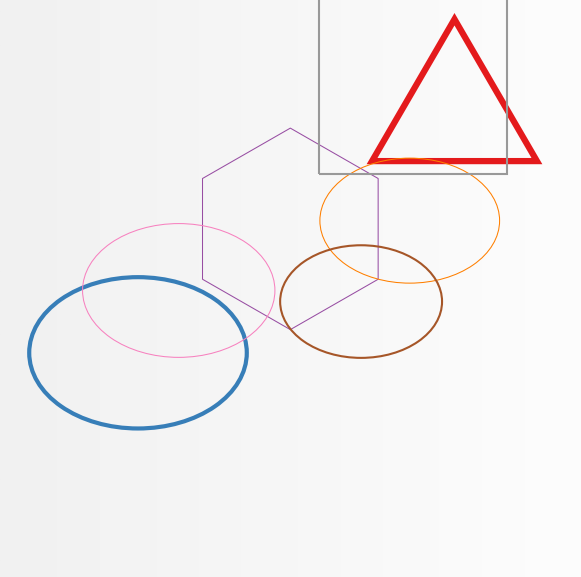[{"shape": "triangle", "thickness": 3, "radius": 0.82, "center": [0.782, 0.802]}, {"shape": "oval", "thickness": 2, "radius": 0.94, "center": [0.237, 0.388]}, {"shape": "hexagon", "thickness": 0.5, "radius": 0.87, "center": [0.499, 0.603]}, {"shape": "oval", "thickness": 0.5, "radius": 0.77, "center": [0.705, 0.617]}, {"shape": "oval", "thickness": 1, "radius": 0.7, "center": [0.621, 0.477]}, {"shape": "oval", "thickness": 0.5, "radius": 0.83, "center": [0.307, 0.496]}, {"shape": "square", "thickness": 1, "radius": 0.81, "center": [0.71, 0.859]}]